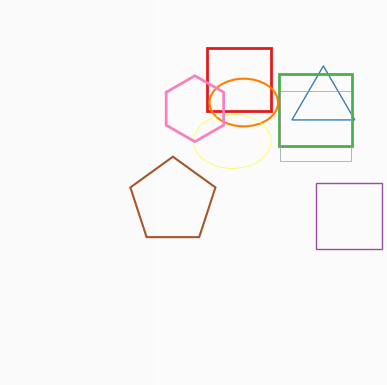[{"shape": "square", "thickness": 2, "radius": 0.41, "center": [0.616, 0.794]}, {"shape": "triangle", "thickness": 1, "radius": 0.47, "center": [0.835, 0.735]}, {"shape": "square", "thickness": 2, "radius": 0.47, "center": [0.814, 0.714]}, {"shape": "square", "thickness": 1, "radius": 0.43, "center": [0.9, 0.439]}, {"shape": "oval", "thickness": 1.5, "radius": 0.44, "center": [0.629, 0.734]}, {"shape": "oval", "thickness": 0.5, "radius": 0.5, "center": [0.599, 0.633]}, {"shape": "pentagon", "thickness": 1.5, "radius": 0.58, "center": [0.446, 0.477]}, {"shape": "hexagon", "thickness": 2, "radius": 0.43, "center": [0.503, 0.718]}, {"shape": "square", "thickness": 0.5, "radius": 0.46, "center": [0.815, 0.674]}]